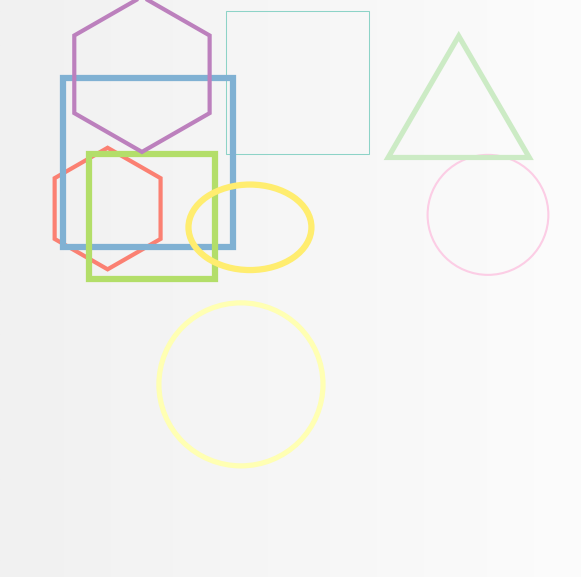[{"shape": "square", "thickness": 0.5, "radius": 0.62, "center": [0.512, 0.856]}, {"shape": "circle", "thickness": 2.5, "radius": 0.71, "center": [0.415, 0.334]}, {"shape": "hexagon", "thickness": 2, "radius": 0.53, "center": [0.185, 0.638]}, {"shape": "square", "thickness": 3, "radius": 0.73, "center": [0.254, 0.718]}, {"shape": "square", "thickness": 3, "radius": 0.54, "center": [0.262, 0.625]}, {"shape": "circle", "thickness": 1, "radius": 0.52, "center": [0.84, 0.627]}, {"shape": "hexagon", "thickness": 2, "radius": 0.67, "center": [0.244, 0.87]}, {"shape": "triangle", "thickness": 2.5, "radius": 0.7, "center": [0.789, 0.797]}, {"shape": "oval", "thickness": 3, "radius": 0.53, "center": [0.43, 0.606]}]